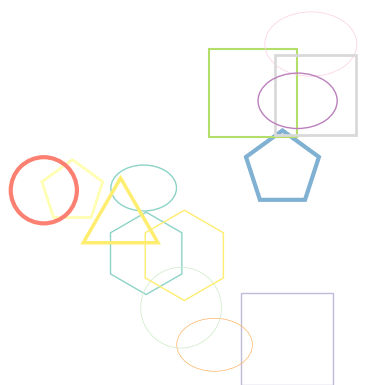[{"shape": "oval", "thickness": 1, "radius": 0.43, "center": [0.373, 0.512]}, {"shape": "hexagon", "thickness": 1, "radius": 0.53, "center": [0.38, 0.342]}, {"shape": "pentagon", "thickness": 2, "radius": 0.42, "center": [0.188, 0.502]}, {"shape": "square", "thickness": 1, "radius": 0.6, "center": [0.744, 0.119]}, {"shape": "circle", "thickness": 3, "radius": 0.43, "center": [0.114, 0.506]}, {"shape": "pentagon", "thickness": 3, "radius": 0.5, "center": [0.734, 0.562]}, {"shape": "oval", "thickness": 0.5, "radius": 0.49, "center": [0.557, 0.104]}, {"shape": "square", "thickness": 1.5, "radius": 0.57, "center": [0.657, 0.76]}, {"shape": "oval", "thickness": 0.5, "radius": 0.6, "center": [0.807, 0.885]}, {"shape": "square", "thickness": 2, "radius": 0.53, "center": [0.82, 0.753]}, {"shape": "oval", "thickness": 1, "radius": 0.51, "center": [0.773, 0.738]}, {"shape": "circle", "thickness": 0.5, "radius": 0.52, "center": [0.47, 0.201]}, {"shape": "hexagon", "thickness": 1, "radius": 0.59, "center": [0.479, 0.337]}, {"shape": "triangle", "thickness": 2.5, "radius": 0.56, "center": [0.313, 0.426]}]